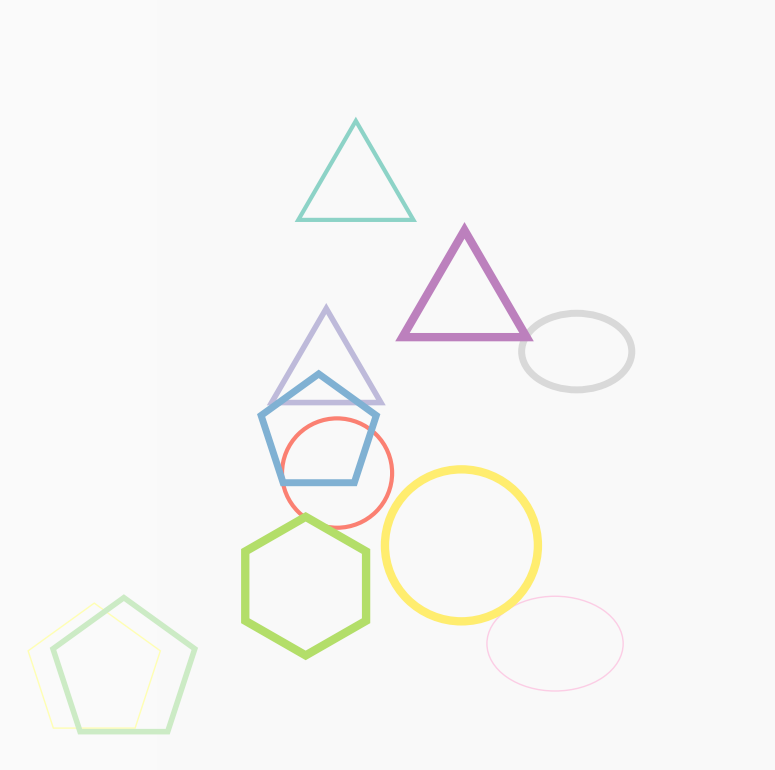[{"shape": "triangle", "thickness": 1.5, "radius": 0.43, "center": [0.459, 0.757]}, {"shape": "pentagon", "thickness": 0.5, "radius": 0.45, "center": [0.122, 0.127]}, {"shape": "triangle", "thickness": 2, "radius": 0.41, "center": [0.421, 0.518]}, {"shape": "circle", "thickness": 1.5, "radius": 0.36, "center": [0.435, 0.386]}, {"shape": "pentagon", "thickness": 2.5, "radius": 0.39, "center": [0.411, 0.436]}, {"shape": "hexagon", "thickness": 3, "radius": 0.45, "center": [0.394, 0.239]}, {"shape": "oval", "thickness": 0.5, "radius": 0.44, "center": [0.716, 0.164]}, {"shape": "oval", "thickness": 2.5, "radius": 0.36, "center": [0.744, 0.543]}, {"shape": "triangle", "thickness": 3, "radius": 0.46, "center": [0.599, 0.608]}, {"shape": "pentagon", "thickness": 2, "radius": 0.48, "center": [0.16, 0.128]}, {"shape": "circle", "thickness": 3, "radius": 0.49, "center": [0.595, 0.292]}]